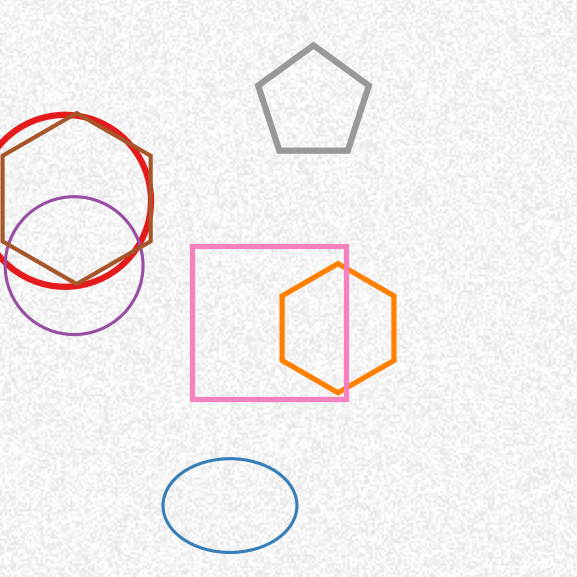[{"shape": "circle", "thickness": 3, "radius": 0.74, "center": [0.113, 0.651]}, {"shape": "oval", "thickness": 1.5, "radius": 0.58, "center": [0.398, 0.124]}, {"shape": "circle", "thickness": 1.5, "radius": 0.6, "center": [0.128, 0.539]}, {"shape": "hexagon", "thickness": 2.5, "radius": 0.56, "center": [0.585, 0.431]}, {"shape": "hexagon", "thickness": 2, "radius": 0.74, "center": [0.133, 0.655]}, {"shape": "square", "thickness": 2.5, "radius": 0.66, "center": [0.466, 0.441]}, {"shape": "pentagon", "thickness": 3, "radius": 0.5, "center": [0.543, 0.82]}]